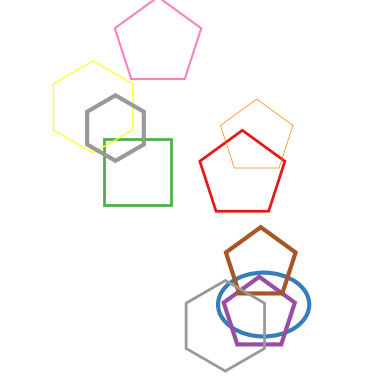[{"shape": "pentagon", "thickness": 2, "radius": 0.58, "center": [0.629, 0.545]}, {"shape": "oval", "thickness": 3, "radius": 0.59, "center": [0.685, 0.209]}, {"shape": "square", "thickness": 2, "radius": 0.43, "center": [0.357, 0.553]}, {"shape": "pentagon", "thickness": 3, "radius": 0.49, "center": [0.673, 0.184]}, {"shape": "pentagon", "thickness": 0.5, "radius": 0.49, "center": [0.667, 0.644]}, {"shape": "hexagon", "thickness": 1, "radius": 0.6, "center": [0.242, 0.722]}, {"shape": "pentagon", "thickness": 3, "radius": 0.48, "center": [0.677, 0.315]}, {"shape": "pentagon", "thickness": 1.5, "radius": 0.59, "center": [0.41, 0.89]}, {"shape": "hexagon", "thickness": 2, "radius": 0.59, "center": [0.585, 0.154]}, {"shape": "hexagon", "thickness": 3, "radius": 0.43, "center": [0.3, 0.667]}]